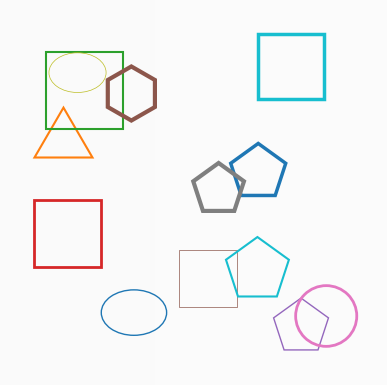[{"shape": "oval", "thickness": 1, "radius": 0.42, "center": [0.346, 0.188]}, {"shape": "pentagon", "thickness": 2.5, "radius": 0.37, "center": [0.666, 0.553]}, {"shape": "triangle", "thickness": 1.5, "radius": 0.43, "center": [0.164, 0.634]}, {"shape": "square", "thickness": 1.5, "radius": 0.5, "center": [0.219, 0.764]}, {"shape": "square", "thickness": 2, "radius": 0.43, "center": [0.175, 0.394]}, {"shape": "pentagon", "thickness": 1, "radius": 0.37, "center": [0.777, 0.151]}, {"shape": "square", "thickness": 0.5, "radius": 0.37, "center": [0.536, 0.278]}, {"shape": "hexagon", "thickness": 3, "radius": 0.35, "center": [0.339, 0.757]}, {"shape": "circle", "thickness": 2, "radius": 0.39, "center": [0.842, 0.179]}, {"shape": "pentagon", "thickness": 3, "radius": 0.34, "center": [0.564, 0.508]}, {"shape": "oval", "thickness": 0.5, "radius": 0.37, "center": [0.2, 0.811]}, {"shape": "square", "thickness": 2.5, "radius": 0.42, "center": [0.75, 0.828]}, {"shape": "pentagon", "thickness": 1.5, "radius": 0.43, "center": [0.664, 0.299]}]